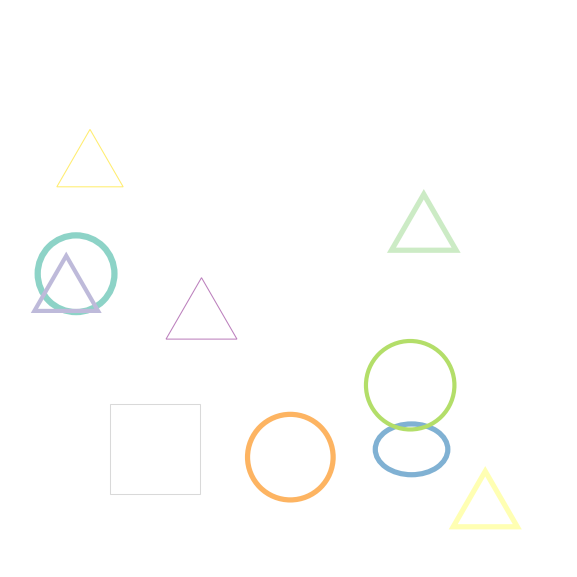[{"shape": "circle", "thickness": 3, "radius": 0.33, "center": [0.132, 0.525]}, {"shape": "triangle", "thickness": 2.5, "radius": 0.32, "center": [0.84, 0.119]}, {"shape": "triangle", "thickness": 2, "radius": 0.32, "center": [0.115, 0.493]}, {"shape": "oval", "thickness": 2.5, "radius": 0.31, "center": [0.713, 0.221]}, {"shape": "circle", "thickness": 2.5, "radius": 0.37, "center": [0.503, 0.208]}, {"shape": "circle", "thickness": 2, "radius": 0.38, "center": [0.71, 0.332]}, {"shape": "square", "thickness": 0.5, "radius": 0.39, "center": [0.268, 0.222]}, {"shape": "triangle", "thickness": 0.5, "radius": 0.35, "center": [0.349, 0.447]}, {"shape": "triangle", "thickness": 2.5, "radius": 0.32, "center": [0.734, 0.598]}, {"shape": "triangle", "thickness": 0.5, "radius": 0.33, "center": [0.156, 0.709]}]